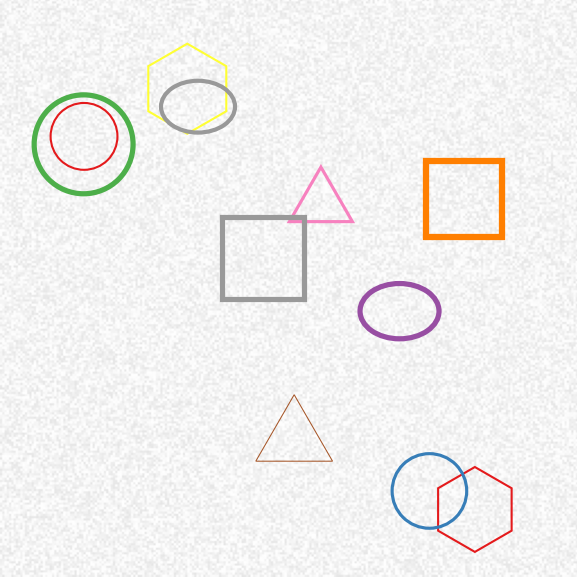[{"shape": "circle", "thickness": 1, "radius": 0.29, "center": [0.145, 0.763]}, {"shape": "hexagon", "thickness": 1, "radius": 0.37, "center": [0.822, 0.117]}, {"shape": "circle", "thickness": 1.5, "radius": 0.32, "center": [0.744, 0.149]}, {"shape": "circle", "thickness": 2.5, "radius": 0.43, "center": [0.145, 0.749]}, {"shape": "oval", "thickness": 2.5, "radius": 0.34, "center": [0.692, 0.46]}, {"shape": "square", "thickness": 3, "radius": 0.33, "center": [0.804, 0.655]}, {"shape": "hexagon", "thickness": 1, "radius": 0.39, "center": [0.324, 0.846]}, {"shape": "triangle", "thickness": 0.5, "radius": 0.38, "center": [0.509, 0.239]}, {"shape": "triangle", "thickness": 1.5, "radius": 0.31, "center": [0.556, 0.647]}, {"shape": "square", "thickness": 2.5, "radius": 0.35, "center": [0.455, 0.553]}, {"shape": "oval", "thickness": 2, "radius": 0.32, "center": [0.343, 0.814]}]